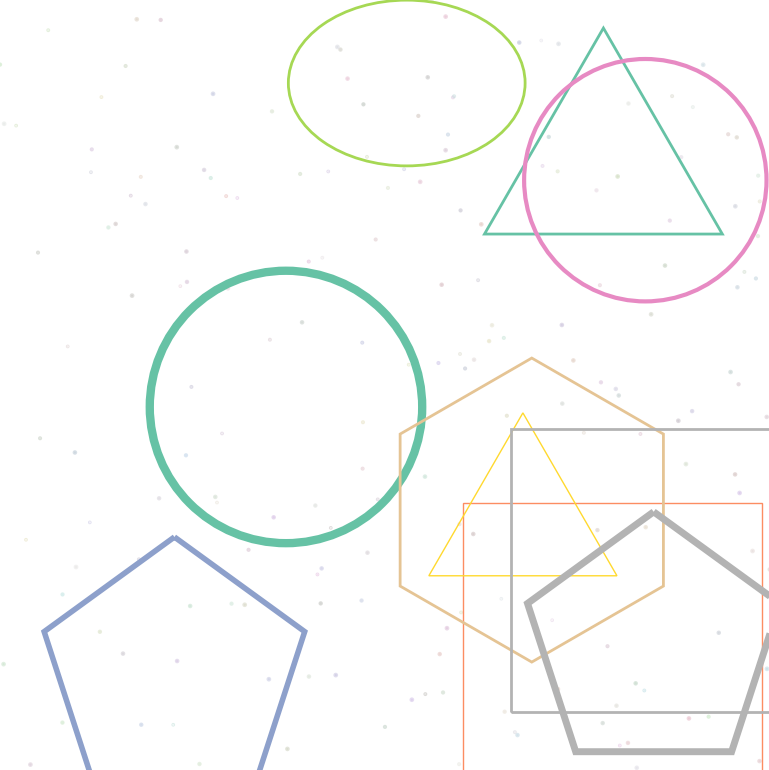[{"shape": "triangle", "thickness": 1, "radius": 0.89, "center": [0.784, 0.785]}, {"shape": "circle", "thickness": 3, "radius": 0.88, "center": [0.371, 0.471]}, {"shape": "square", "thickness": 0.5, "radius": 0.97, "center": [0.795, 0.153]}, {"shape": "pentagon", "thickness": 2, "radius": 0.89, "center": [0.227, 0.125]}, {"shape": "circle", "thickness": 1.5, "radius": 0.79, "center": [0.838, 0.766]}, {"shape": "oval", "thickness": 1, "radius": 0.77, "center": [0.528, 0.892]}, {"shape": "triangle", "thickness": 0.5, "radius": 0.71, "center": [0.679, 0.323]}, {"shape": "hexagon", "thickness": 1, "radius": 0.99, "center": [0.691, 0.338]}, {"shape": "square", "thickness": 1, "radius": 0.92, "center": [0.848, 0.259]}, {"shape": "pentagon", "thickness": 2.5, "radius": 0.86, "center": [0.849, 0.163]}]